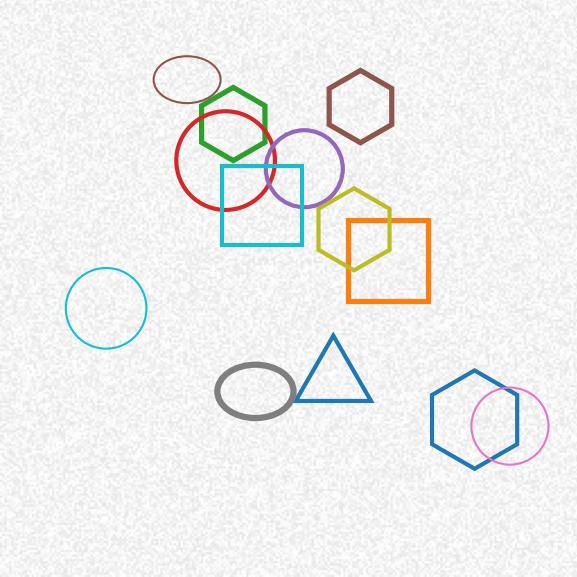[{"shape": "triangle", "thickness": 2, "radius": 0.38, "center": [0.577, 0.342]}, {"shape": "hexagon", "thickness": 2, "radius": 0.43, "center": [0.822, 0.273]}, {"shape": "square", "thickness": 2.5, "radius": 0.35, "center": [0.672, 0.548]}, {"shape": "hexagon", "thickness": 2.5, "radius": 0.32, "center": [0.404, 0.784]}, {"shape": "circle", "thickness": 2, "radius": 0.43, "center": [0.391, 0.721]}, {"shape": "circle", "thickness": 2, "radius": 0.33, "center": [0.527, 0.707]}, {"shape": "oval", "thickness": 1, "radius": 0.29, "center": [0.324, 0.861]}, {"shape": "hexagon", "thickness": 2.5, "radius": 0.31, "center": [0.624, 0.815]}, {"shape": "circle", "thickness": 1, "radius": 0.33, "center": [0.883, 0.261]}, {"shape": "oval", "thickness": 3, "radius": 0.33, "center": [0.442, 0.321]}, {"shape": "hexagon", "thickness": 2, "radius": 0.36, "center": [0.613, 0.602]}, {"shape": "square", "thickness": 2, "radius": 0.34, "center": [0.454, 0.643]}, {"shape": "circle", "thickness": 1, "radius": 0.35, "center": [0.184, 0.465]}]